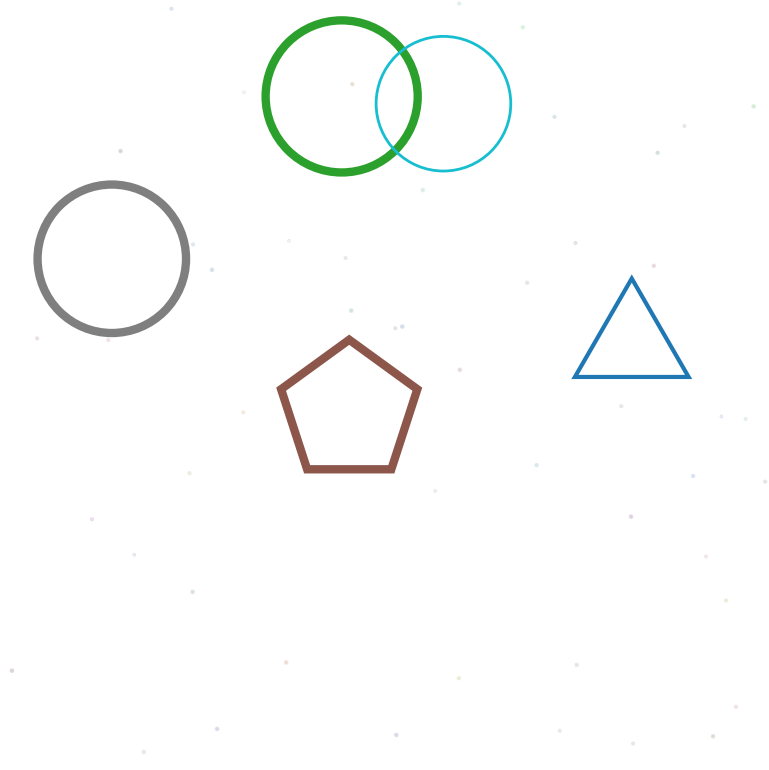[{"shape": "triangle", "thickness": 1.5, "radius": 0.43, "center": [0.82, 0.553]}, {"shape": "circle", "thickness": 3, "radius": 0.49, "center": [0.444, 0.875]}, {"shape": "pentagon", "thickness": 3, "radius": 0.47, "center": [0.454, 0.466]}, {"shape": "circle", "thickness": 3, "radius": 0.48, "center": [0.145, 0.664]}, {"shape": "circle", "thickness": 1, "radius": 0.44, "center": [0.576, 0.865]}]